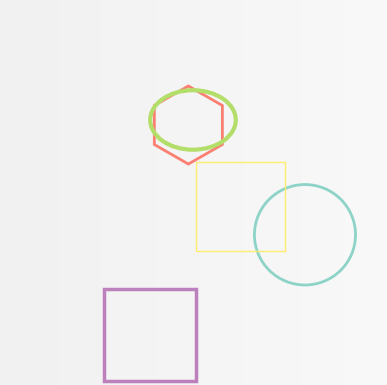[{"shape": "circle", "thickness": 2, "radius": 0.65, "center": [0.787, 0.39]}, {"shape": "hexagon", "thickness": 2, "radius": 0.51, "center": [0.486, 0.675]}, {"shape": "oval", "thickness": 3, "radius": 0.55, "center": [0.498, 0.688]}, {"shape": "square", "thickness": 2.5, "radius": 0.6, "center": [0.387, 0.129]}, {"shape": "square", "thickness": 1, "radius": 0.58, "center": [0.621, 0.464]}]